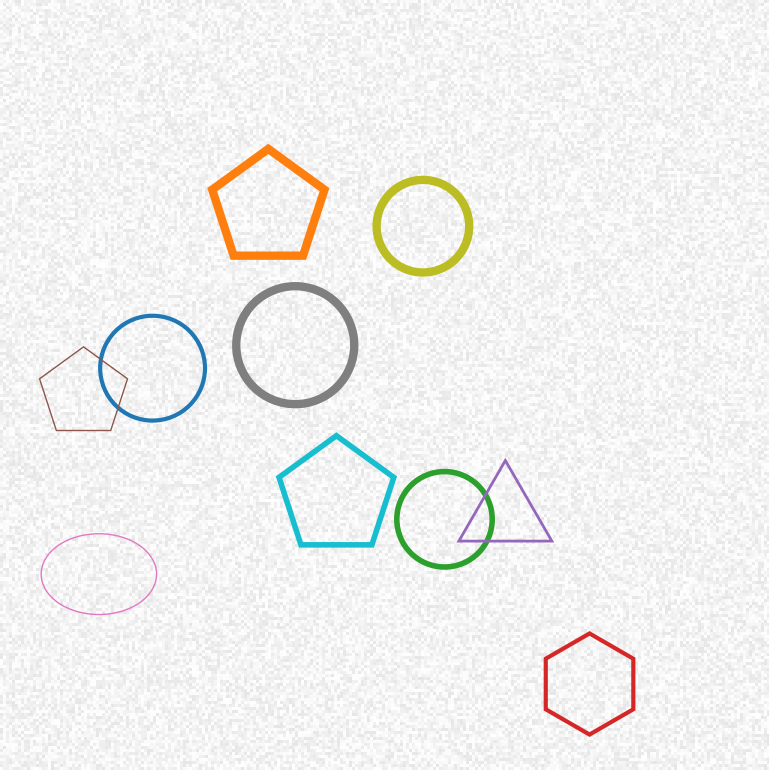[{"shape": "circle", "thickness": 1.5, "radius": 0.34, "center": [0.198, 0.522]}, {"shape": "pentagon", "thickness": 3, "radius": 0.38, "center": [0.348, 0.73]}, {"shape": "circle", "thickness": 2, "radius": 0.31, "center": [0.577, 0.326]}, {"shape": "hexagon", "thickness": 1.5, "radius": 0.33, "center": [0.766, 0.112]}, {"shape": "triangle", "thickness": 1, "radius": 0.35, "center": [0.656, 0.332]}, {"shape": "pentagon", "thickness": 0.5, "radius": 0.3, "center": [0.108, 0.489]}, {"shape": "oval", "thickness": 0.5, "radius": 0.37, "center": [0.128, 0.254]}, {"shape": "circle", "thickness": 3, "radius": 0.38, "center": [0.383, 0.552]}, {"shape": "circle", "thickness": 3, "radius": 0.3, "center": [0.549, 0.706]}, {"shape": "pentagon", "thickness": 2, "radius": 0.39, "center": [0.437, 0.356]}]